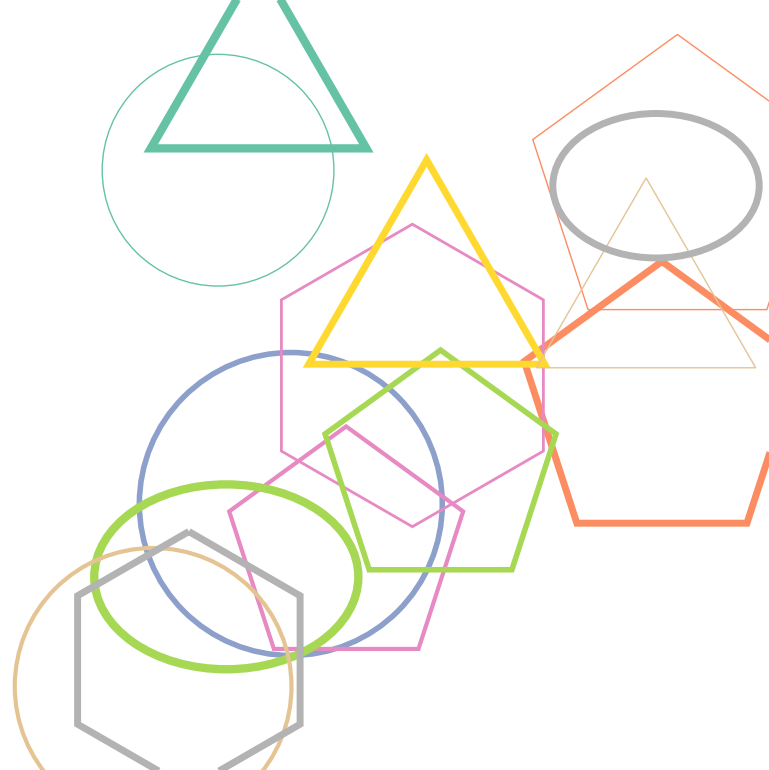[{"shape": "triangle", "thickness": 3, "radius": 0.81, "center": [0.336, 0.888]}, {"shape": "circle", "thickness": 0.5, "radius": 0.75, "center": [0.283, 0.779]}, {"shape": "pentagon", "thickness": 2.5, "radius": 0.94, "center": [0.86, 0.473]}, {"shape": "pentagon", "thickness": 0.5, "radius": 0.99, "center": [0.88, 0.758]}, {"shape": "circle", "thickness": 2, "radius": 0.98, "center": [0.378, 0.345]}, {"shape": "hexagon", "thickness": 1, "radius": 0.98, "center": [0.536, 0.512]}, {"shape": "pentagon", "thickness": 1.5, "radius": 0.8, "center": [0.45, 0.286]}, {"shape": "pentagon", "thickness": 2, "radius": 0.79, "center": [0.572, 0.388]}, {"shape": "oval", "thickness": 3, "radius": 0.86, "center": [0.294, 0.251]}, {"shape": "triangle", "thickness": 2.5, "radius": 0.88, "center": [0.554, 0.615]}, {"shape": "circle", "thickness": 1.5, "radius": 0.9, "center": [0.199, 0.109]}, {"shape": "triangle", "thickness": 0.5, "radius": 0.82, "center": [0.839, 0.605]}, {"shape": "hexagon", "thickness": 2.5, "radius": 0.83, "center": [0.245, 0.143]}, {"shape": "oval", "thickness": 2.5, "radius": 0.67, "center": [0.852, 0.759]}]